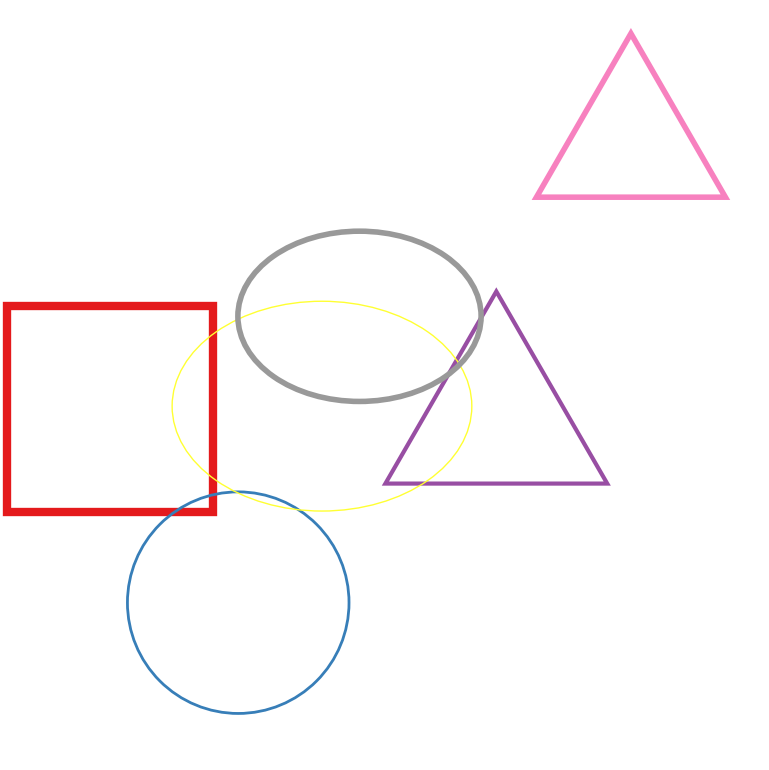[{"shape": "square", "thickness": 3, "radius": 0.67, "center": [0.142, 0.468]}, {"shape": "circle", "thickness": 1, "radius": 0.72, "center": [0.309, 0.217]}, {"shape": "triangle", "thickness": 1.5, "radius": 0.83, "center": [0.645, 0.455]}, {"shape": "oval", "thickness": 0.5, "radius": 0.97, "center": [0.418, 0.473]}, {"shape": "triangle", "thickness": 2, "radius": 0.71, "center": [0.819, 0.815]}, {"shape": "oval", "thickness": 2, "radius": 0.79, "center": [0.467, 0.589]}]